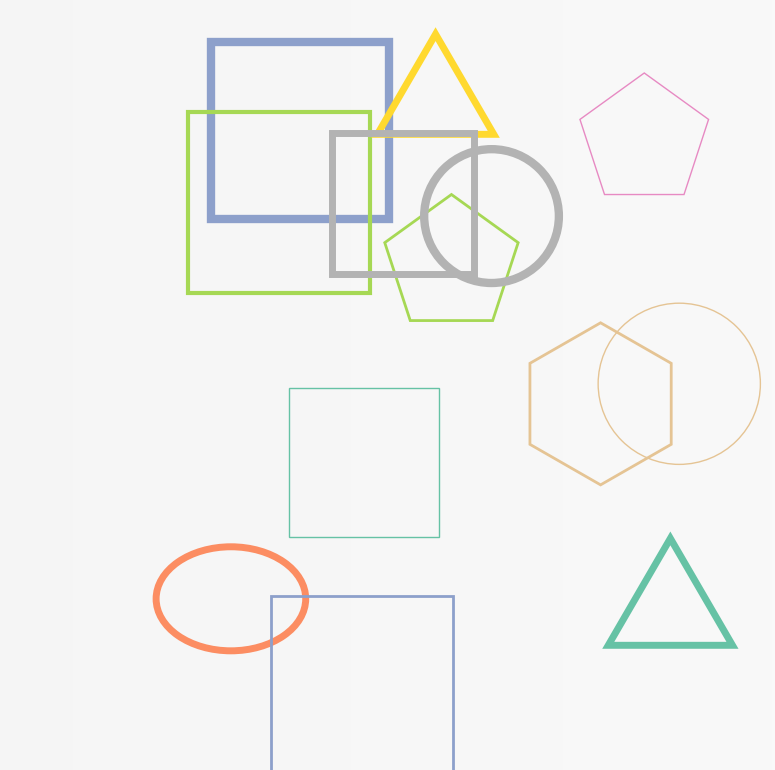[{"shape": "square", "thickness": 0.5, "radius": 0.48, "center": [0.469, 0.4]}, {"shape": "triangle", "thickness": 2.5, "radius": 0.46, "center": [0.865, 0.208]}, {"shape": "oval", "thickness": 2.5, "radius": 0.48, "center": [0.298, 0.222]}, {"shape": "square", "thickness": 3, "radius": 0.58, "center": [0.387, 0.831]}, {"shape": "square", "thickness": 1, "radius": 0.59, "center": [0.467, 0.108]}, {"shape": "pentagon", "thickness": 0.5, "radius": 0.44, "center": [0.831, 0.818]}, {"shape": "square", "thickness": 1.5, "radius": 0.59, "center": [0.359, 0.737]}, {"shape": "pentagon", "thickness": 1, "radius": 0.45, "center": [0.583, 0.657]}, {"shape": "triangle", "thickness": 2.5, "radius": 0.43, "center": [0.562, 0.869]}, {"shape": "circle", "thickness": 0.5, "radius": 0.52, "center": [0.876, 0.502]}, {"shape": "hexagon", "thickness": 1, "radius": 0.53, "center": [0.775, 0.476]}, {"shape": "circle", "thickness": 3, "radius": 0.43, "center": [0.634, 0.719]}, {"shape": "square", "thickness": 2.5, "radius": 0.46, "center": [0.52, 0.736]}]